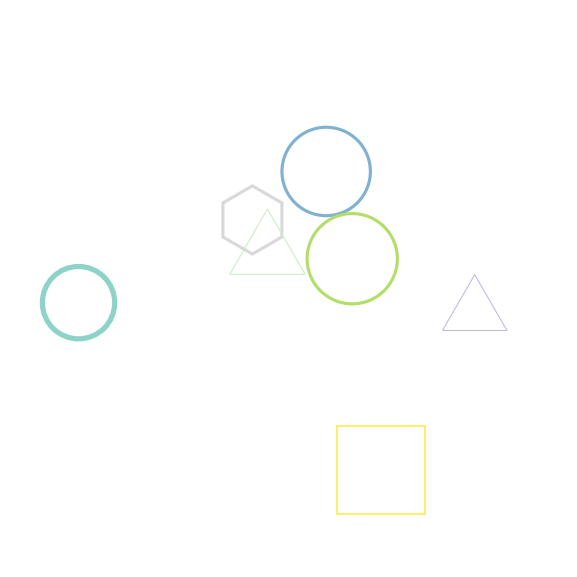[{"shape": "circle", "thickness": 2.5, "radius": 0.31, "center": [0.136, 0.475]}, {"shape": "triangle", "thickness": 0.5, "radius": 0.32, "center": [0.822, 0.459]}, {"shape": "circle", "thickness": 1.5, "radius": 0.38, "center": [0.565, 0.702]}, {"shape": "circle", "thickness": 1.5, "radius": 0.39, "center": [0.61, 0.551]}, {"shape": "hexagon", "thickness": 1.5, "radius": 0.29, "center": [0.437, 0.618]}, {"shape": "triangle", "thickness": 0.5, "radius": 0.38, "center": [0.463, 0.562]}, {"shape": "square", "thickness": 1, "radius": 0.38, "center": [0.66, 0.186]}]